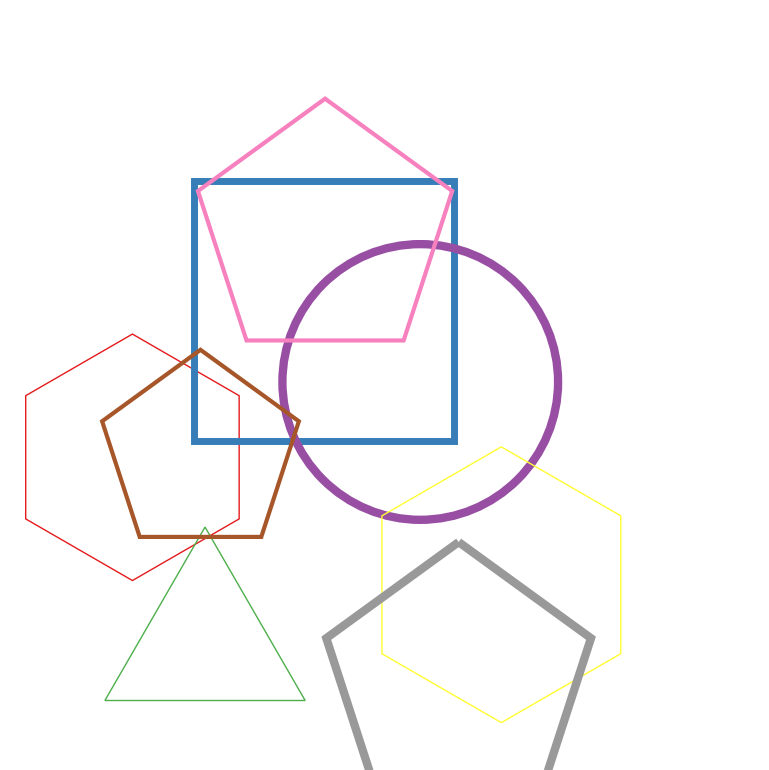[{"shape": "hexagon", "thickness": 0.5, "radius": 0.8, "center": [0.172, 0.406]}, {"shape": "square", "thickness": 2.5, "radius": 0.84, "center": [0.42, 0.596]}, {"shape": "triangle", "thickness": 0.5, "radius": 0.75, "center": [0.266, 0.165]}, {"shape": "circle", "thickness": 3, "radius": 0.9, "center": [0.546, 0.504]}, {"shape": "hexagon", "thickness": 0.5, "radius": 0.9, "center": [0.651, 0.241]}, {"shape": "pentagon", "thickness": 1.5, "radius": 0.67, "center": [0.26, 0.411]}, {"shape": "pentagon", "thickness": 1.5, "radius": 0.87, "center": [0.422, 0.698]}, {"shape": "pentagon", "thickness": 3, "radius": 0.9, "center": [0.596, 0.115]}]